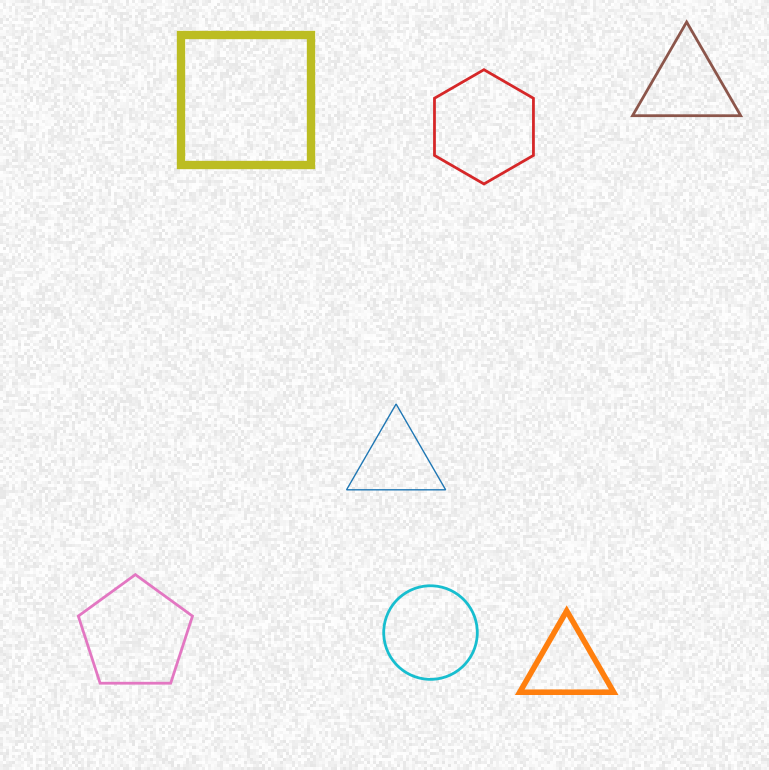[{"shape": "triangle", "thickness": 0.5, "radius": 0.37, "center": [0.514, 0.401]}, {"shape": "triangle", "thickness": 2, "radius": 0.35, "center": [0.736, 0.136]}, {"shape": "hexagon", "thickness": 1, "radius": 0.37, "center": [0.629, 0.835]}, {"shape": "triangle", "thickness": 1, "radius": 0.41, "center": [0.892, 0.89]}, {"shape": "pentagon", "thickness": 1, "radius": 0.39, "center": [0.176, 0.176]}, {"shape": "square", "thickness": 3, "radius": 0.42, "center": [0.319, 0.87]}, {"shape": "circle", "thickness": 1, "radius": 0.3, "center": [0.559, 0.178]}]